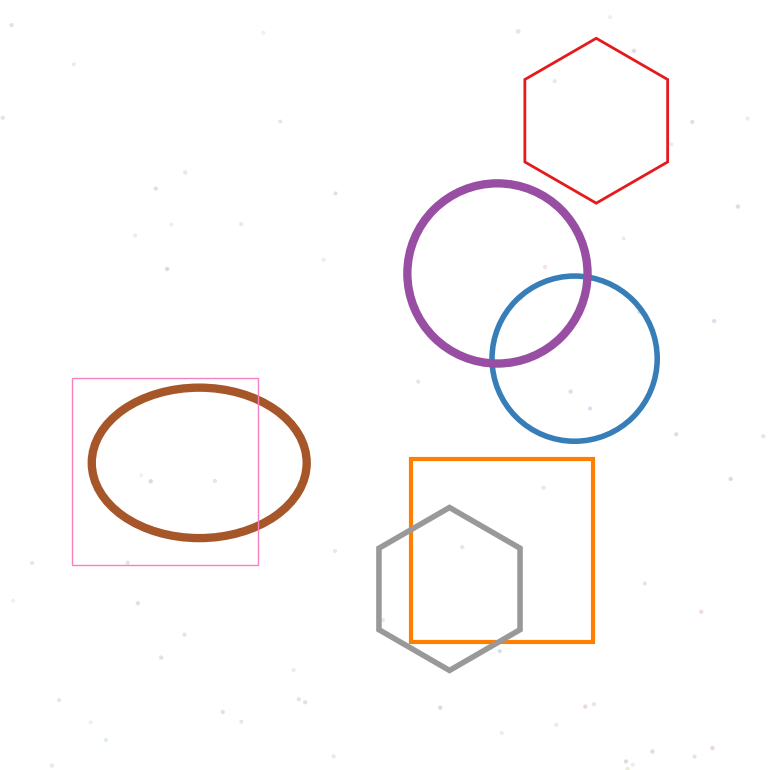[{"shape": "hexagon", "thickness": 1, "radius": 0.54, "center": [0.774, 0.843]}, {"shape": "circle", "thickness": 2, "radius": 0.54, "center": [0.746, 0.534]}, {"shape": "circle", "thickness": 3, "radius": 0.59, "center": [0.646, 0.645]}, {"shape": "square", "thickness": 1.5, "radius": 0.59, "center": [0.652, 0.285]}, {"shape": "oval", "thickness": 3, "radius": 0.7, "center": [0.259, 0.399]}, {"shape": "square", "thickness": 0.5, "radius": 0.61, "center": [0.214, 0.388]}, {"shape": "hexagon", "thickness": 2, "radius": 0.53, "center": [0.584, 0.235]}]